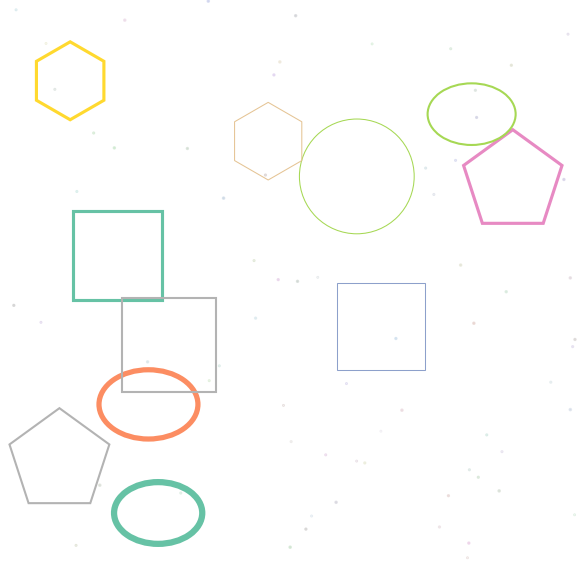[{"shape": "square", "thickness": 1.5, "radius": 0.39, "center": [0.204, 0.557]}, {"shape": "oval", "thickness": 3, "radius": 0.38, "center": [0.274, 0.111]}, {"shape": "oval", "thickness": 2.5, "radius": 0.43, "center": [0.257, 0.299]}, {"shape": "square", "thickness": 0.5, "radius": 0.38, "center": [0.66, 0.433]}, {"shape": "pentagon", "thickness": 1.5, "radius": 0.45, "center": [0.888, 0.685]}, {"shape": "oval", "thickness": 1, "radius": 0.38, "center": [0.817, 0.801]}, {"shape": "circle", "thickness": 0.5, "radius": 0.5, "center": [0.618, 0.694]}, {"shape": "hexagon", "thickness": 1.5, "radius": 0.34, "center": [0.121, 0.859]}, {"shape": "hexagon", "thickness": 0.5, "radius": 0.34, "center": [0.464, 0.755]}, {"shape": "pentagon", "thickness": 1, "radius": 0.45, "center": [0.103, 0.201]}, {"shape": "square", "thickness": 1, "radius": 0.41, "center": [0.293, 0.401]}]